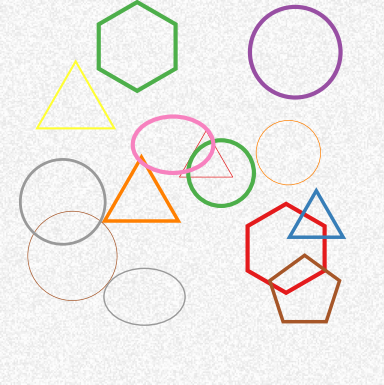[{"shape": "hexagon", "thickness": 3, "radius": 0.58, "center": [0.743, 0.355]}, {"shape": "triangle", "thickness": 0.5, "radius": 0.4, "center": [0.535, 0.58]}, {"shape": "triangle", "thickness": 2.5, "radius": 0.4, "center": [0.822, 0.424]}, {"shape": "circle", "thickness": 3, "radius": 0.43, "center": [0.574, 0.55]}, {"shape": "hexagon", "thickness": 3, "radius": 0.58, "center": [0.356, 0.879]}, {"shape": "circle", "thickness": 3, "radius": 0.59, "center": [0.767, 0.864]}, {"shape": "circle", "thickness": 0.5, "radius": 0.42, "center": [0.749, 0.604]}, {"shape": "triangle", "thickness": 2.5, "radius": 0.55, "center": [0.367, 0.481]}, {"shape": "triangle", "thickness": 1.5, "radius": 0.58, "center": [0.197, 0.725]}, {"shape": "pentagon", "thickness": 2.5, "radius": 0.48, "center": [0.791, 0.242]}, {"shape": "circle", "thickness": 0.5, "radius": 0.58, "center": [0.188, 0.335]}, {"shape": "oval", "thickness": 3, "radius": 0.52, "center": [0.449, 0.624]}, {"shape": "circle", "thickness": 2, "radius": 0.55, "center": [0.163, 0.476]}, {"shape": "oval", "thickness": 1, "radius": 0.53, "center": [0.375, 0.229]}]